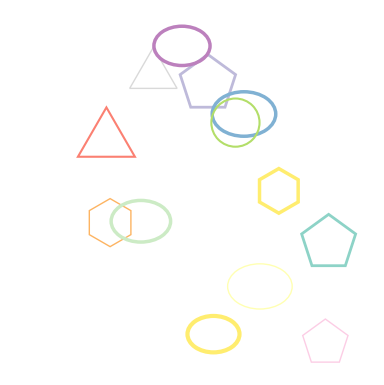[{"shape": "pentagon", "thickness": 2, "radius": 0.37, "center": [0.854, 0.37]}, {"shape": "oval", "thickness": 1, "radius": 0.42, "center": [0.675, 0.256]}, {"shape": "pentagon", "thickness": 2, "radius": 0.38, "center": [0.54, 0.783]}, {"shape": "triangle", "thickness": 1.5, "radius": 0.43, "center": [0.276, 0.636]}, {"shape": "oval", "thickness": 2.5, "radius": 0.41, "center": [0.634, 0.704]}, {"shape": "hexagon", "thickness": 1, "radius": 0.31, "center": [0.286, 0.422]}, {"shape": "circle", "thickness": 1.5, "radius": 0.31, "center": [0.612, 0.682]}, {"shape": "pentagon", "thickness": 1, "radius": 0.31, "center": [0.845, 0.109]}, {"shape": "triangle", "thickness": 1, "radius": 0.36, "center": [0.398, 0.806]}, {"shape": "oval", "thickness": 2.5, "radius": 0.36, "center": [0.473, 0.881]}, {"shape": "oval", "thickness": 2.5, "radius": 0.39, "center": [0.366, 0.425]}, {"shape": "oval", "thickness": 3, "radius": 0.34, "center": [0.555, 0.132]}, {"shape": "hexagon", "thickness": 2.5, "radius": 0.29, "center": [0.724, 0.504]}]